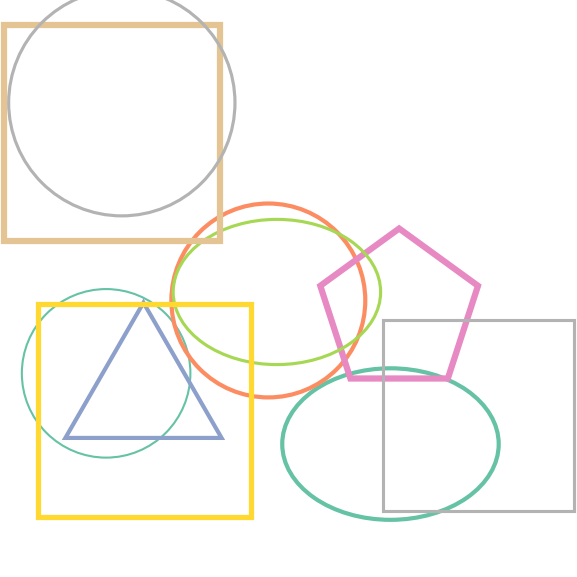[{"shape": "circle", "thickness": 1, "radius": 0.73, "center": [0.184, 0.353]}, {"shape": "oval", "thickness": 2, "radius": 0.94, "center": [0.676, 0.23]}, {"shape": "circle", "thickness": 2, "radius": 0.84, "center": [0.465, 0.479]}, {"shape": "triangle", "thickness": 2, "radius": 0.78, "center": [0.248, 0.319]}, {"shape": "pentagon", "thickness": 3, "radius": 0.72, "center": [0.691, 0.46]}, {"shape": "oval", "thickness": 1.5, "radius": 0.9, "center": [0.479, 0.494]}, {"shape": "square", "thickness": 2.5, "radius": 0.92, "center": [0.251, 0.288]}, {"shape": "square", "thickness": 3, "radius": 0.93, "center": [0.194, 0.769]}, {"shape": "circle", "thickness": 1.5, "radius": 0.98, "center": [0.211, 0.821]}, {"shape": "square", "thickness": 1.5, "radius": 0.83, "center": [0.829, 0.28]}]